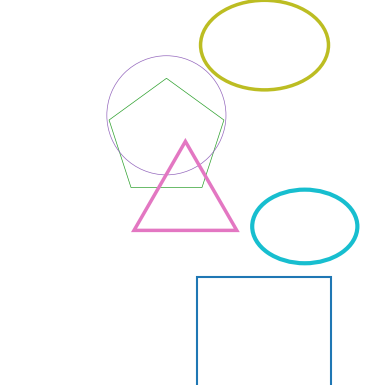[{"shape": "square", "thickness": 1.5, "radius": 0.87, "center": [0.685, 0.106]}, {"shape": "pentagon", "thickness": 0.5, "radius": 0.78, "center": [0.432, 0.64]}, {"shape": "circle", "thickness": 0.5, "radius": 0.77, "center": [0.432, 0.701]}, {"shape": "triangle", "thickness": 2.5, "radius": 0.77, "center": [0.482, 0.479]}, {"shape": "oval", "thickness": 2.5, "radius": 0.83, "center": [0.687, 0.883]}, {"shape": "oval", "thickness": 3, "radius": 0.68, "center": [0.792, 0.412]}]